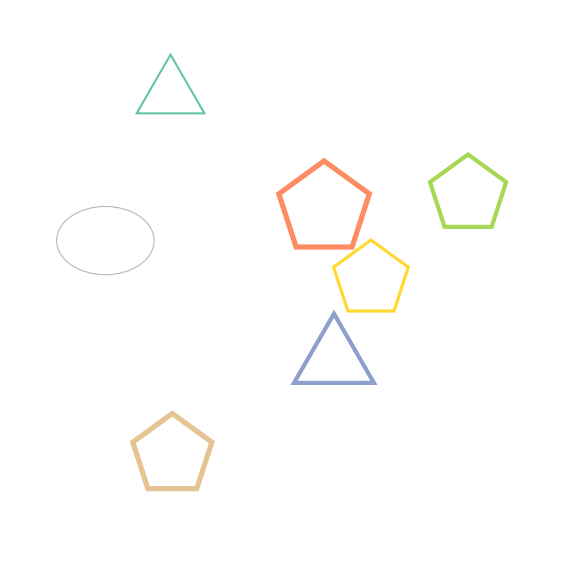[{"shape": "triangle", "thickness": 1, "radius": 0.34, "center": [0.295, 0.837]}, {"shape": "pentagon", "thickness": 2.5, "radius": 0.41, "center": [0.561, 0.638]}, {"shape": "triangle", "thickness": 2, "radius": 0.4, "center": [0.578, 0.376]}, {"shape": "pentagon", "thickness": 2, "radius": 0.35, "center": [0.811, 0.662]}, {"shape": "pentagon", "thickness": 1.5, "radius": 0.34, "center": [0.642, 0.516]}, {"shape": "pentagon", "thickness": 2.5, "radius": 0.36, "center": [0.298, 0.211]}, {"shape": "oval", "thickness": 0.5, "radius": 0.42, "center": [0.182, 0.583]}]